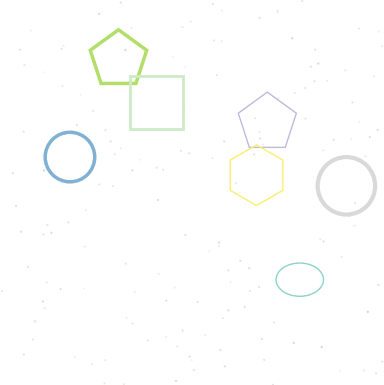[{"shape": "oval", "thickness": 1, "radius": 0.31, "center": [0.779, 0.274]}, {"shape": "pentagon", "thickness": 1, "radius": 0.4, "center": [0.694, 0.681]}, {"shape": "circle", "thickness": 2.5, "radius": 0.32, "center": [0.182, 0.592]}, {"shape": "pentagon", "thickness": 2.5, "radius": 0.39, "center": [0.308, 0.846]}, {"shape": "circle", "thickness": 3, "radius": 0.37, "center": [0.9, 0.517]}, {"shape": "square", "thickness": 2, "radius": 0.34, "center": [0.407, 0.735]}, {"shape": "hexagon", "thickness": 1, "radius": 0.39, "center": [0.666, 0.545]}]